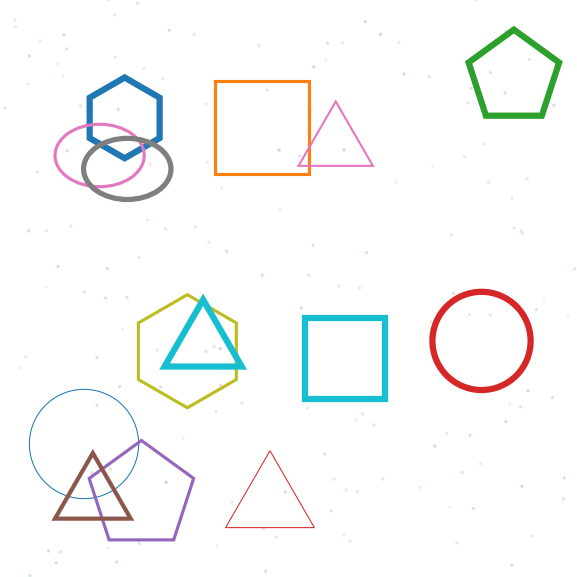[{"shape": "circle", "thickness": 0.5, "radius": 0.47, "center": [0.145, 0.23]}, {"shape": "hexagon", "thickness": 3, "radius": 0.35, "center": [0.216, 0.795]}, {"shape": "square", "thickness": 1.5, "radius": 0.4, "center": [0.453, 0.778]}, {"shape": "pentagon", "thickness": 3, "radius": 0.41, "center": [0.89, 0.865]}, {"shape": "triangle", "thickness": 0.5, "radius": 0.44, "center": [0.467, 0.13]}, {"shape": "circle", "thickness": 3, "radius": 0.43, "center": [0.834, 0.409]}, {"shape": "pentagon", "thickness": 1.5, "radius": 0.48, "center": [0.245, 0.141]}, {"shape": "triangle", "thickness": 2, "radius": 0.38, "center": [0.161, 0.139]}, {"shape": "triangle", "thickness": 1, "radius": 0.37, "center": [0.581, 0.749]}, {"shape": "oval", "thickness": 1.5, "radius": 0.39, "center": [0.173, 0.73]}, {"shape": "oval", "thickness": 2.5, "radius": 0.38, "center": [0.22, 0.707]}, {"shape": "hexagon", "thickness": 1.5, "radius": 0.49, "center": [0.324, 0.391]}, {"shape": "square", "thickness": 3, "radius": 0.35, "center": [0.598, 0.378]}, {"shape": "triangle", "thickness": 3, "radius": 0.39, "center": [0.352, 0.403]}]